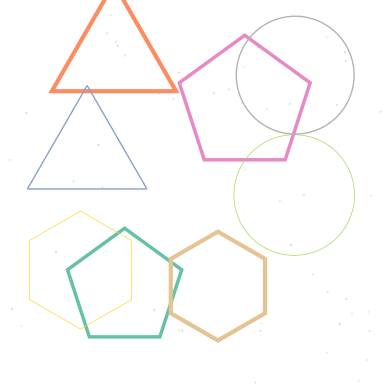[{"shape": "pentagon", "thickness": 2.5, "radius": 0.78, "center": [0.324, 0.251]}, {"shape": "triangle", "thickness": 3, "radius": 0.93, "center": [0.296, 0.856]}, {"shape": "triangle", "thickness": 1, "radius": 0.9, "center": [0.226, 0.599]}, {"shape": "pentagon", "thickness": 2.5, "radius": 0.89, "center": [0.636, 0.73]}, {"shape": "circle", "thickness": 0.5, "radius": 0.78, "center": [0.764, 0.493]}, {"shape": "hexagon", "thickness": 0.5, "radius": 0.77, "center": [0.209, 0.299]}, {"shape": "hexagon", "thickness": 3, "radius": 0.71, "center": [0.566, 0.257]}, {"shape": "circle", "thickness": 1, "radius": 0.77, "center": [0.767, 0.805]}]